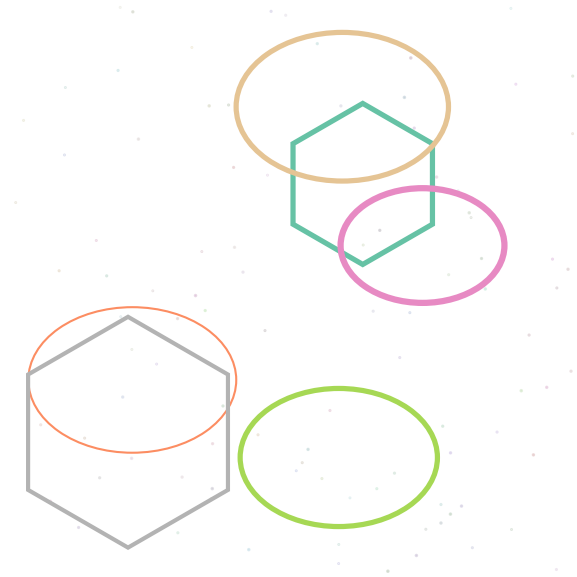[{"shape": "hexagon", "thickness": 2.5, "radius": 0.7, "center": [0.628, 0.681]}, {"shape": "oval", "thickness": 1, "radius": 0.9, "center": [0.229, 0.341]}, {"shape": "oval", "thickness": 3, "radius": 0.71, "center": [0.732, 0.574]}, {"shape": "oval", "thickness": 2.5, "radius": 0.85, "center": [0.587, 0.207]}, {"shape": "oval", "thickness": 2.5, "radius": 0.92, "center": [0.593, 0.814]}, {"shape": "hexagon", "thickness": 2, "radius": 1.0, "center": [0.222, 0.251]}]